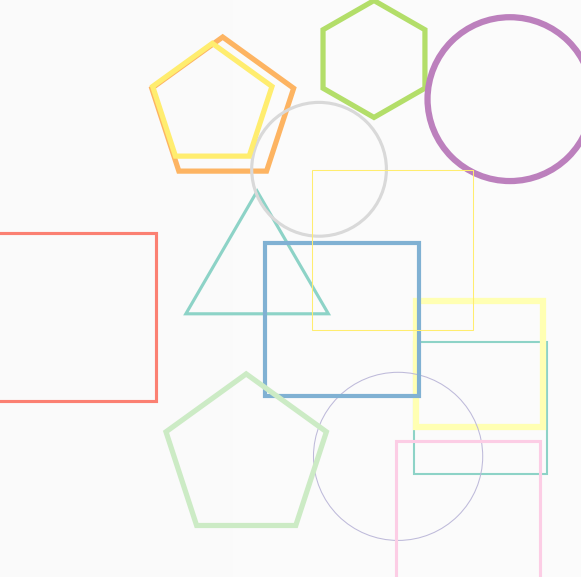[{"shape": "square", "thickness": 1, "radius": 0.57, "center": [0.827, 0.293]}, {"shape": "triangle", "thickness": 1.5, "radius": 0.71, "center": [0.442, 0.527]}, {"shape": "square", "thickness": 3, "radius": 0.54, "center": [0.825, 0.369]}, {"shape": "circle", "thickness": 0.5, "radius": 0.73, "center": [0.685, 0.209]}, {"shape": "square", "thickness": 1.5, "radius": 0.73, "center": [0.123, 0.451]}, {"shape": "square", "thickness": 2, "radius": 0.66, "center": [0.588, 0.446]}, {"shape": "pentagon", "thickness": 2.5, "radius": 0.64, "center": [0.383, 0.807]}, {"shape": "hexagon", "thickness": 2.5, "radius": 0.51, "center": [0.643, 0.897]}, {"shape": "square", "thickness": 1.5, "radius": 0.62, "center": [0.805, 0.112]}, {"shape": "circle", "thickness": 1.5, "radius": 0.58, "center": [0.549, 0.706]}, {"shape": "circle", "thickness": 3, "radius": 0.71, "center": [0.877, 0.827]}, {"shape": "pentagon", "thickness": 2.5, "radius": 0.73, "center": [0.424, 0.207]}, {"shape": "pentagon", "thickness": 2.5, "radius": 0.54, "center": [0.365, 0.816]}, {"shape": "square", "thickness": 0.5, "radius": 0.69, "center": [0.675, 0.566]}]